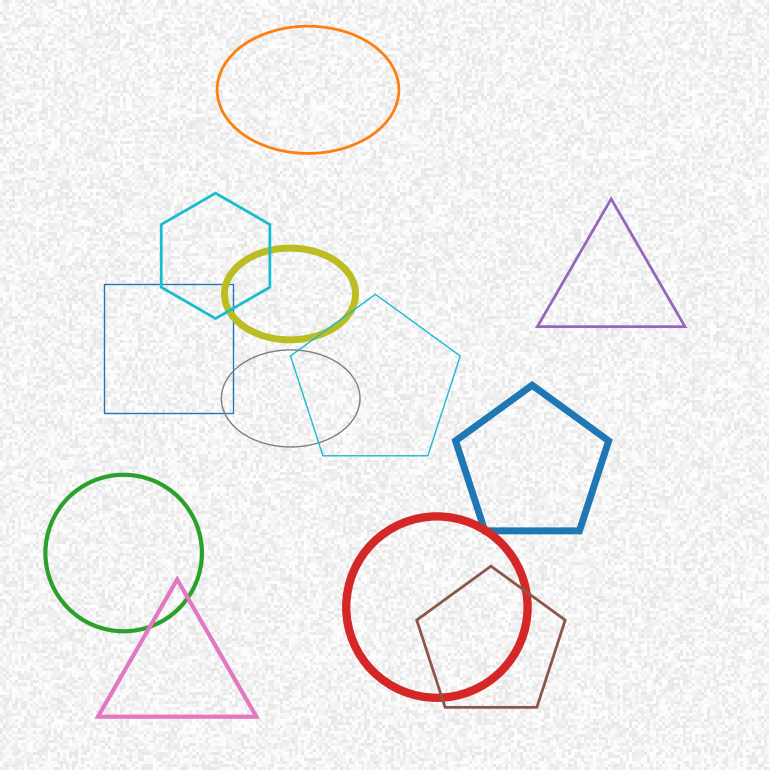[{"shape": "square", "thickness": 0.5, "radius": 0.42, "center": [0.219, 0.547]}, {"shape": "pentagon", "thickness": 2.5, "radius": 0.52, "center": [0.691, 0.395]}, {"shape": "oval", "thickness": 1, "radius": 0.59, "center": [0.4, 0.883]}, {"shape": "circle", "thickness": 1.5, "radius": 0.51, "center": [0.161, 0.282]}, {"shape": "circle", "thickness": 3, "radius": 0.59, "center": [0.567, 0.212]}, {"shape": "triangle", "thickness": 1, "radius": 0.55, "center": [0.794, 0.631]}, {"shape": "pentagon", "thickness": 1, "radius": 0.51, "center": [0.638, 0.163]}, {"shape": "triangle", "thickness": 1.5, "radius": 0.59, "center": [0.23, 0.129]}, {"shape": "oval", "thickness": 0.5, "radius": 0.45, "center": [0.378, 0.483]}, {"shape": "oval", "thickness": 2.5, "radius": 0.43, "center": [0.377, 0.618]}, {"shape": "hexagon", "thickness": 1, "radius": 0.41, "center": [0.28, 0.668]}, {"shape": "pentagon", "thickness": 0.5, "radius": 0.58, "center": [0.488, 0.502]}]